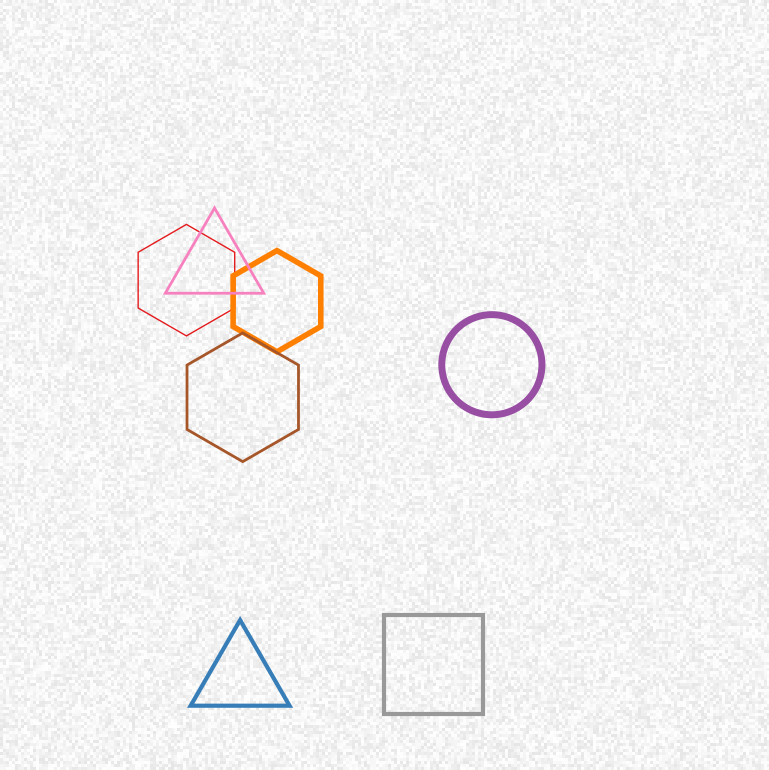[{"shape": "hexagon", "thickness": 0.5, "radius": 0.36, "center": [0.242, 0.636]}, {"shape": "triangle", "thickness": 1.5, "radius": 0.37, "center": [0.312, 0.121]}, {"shape": "circle", "thickness": 2.5, "radius": 0.33, "center": [0.639, 0.526]}, {"shape": "hexagon", "thickness": 2, "radius": 0.33, "center": [0.36, 0.609]}, {"shape": "hexagon", "thickness": 1, "radius": 0.42, "center": [0.315, 0.484]}, {"shape": "triangle", "thickness": 1, "radius": 0.37, "center": [0.279, 0.656]}, {"shape": "square", "thickness": 1.5, "radius": 0.32, "center": [0.563, 0.137]}]